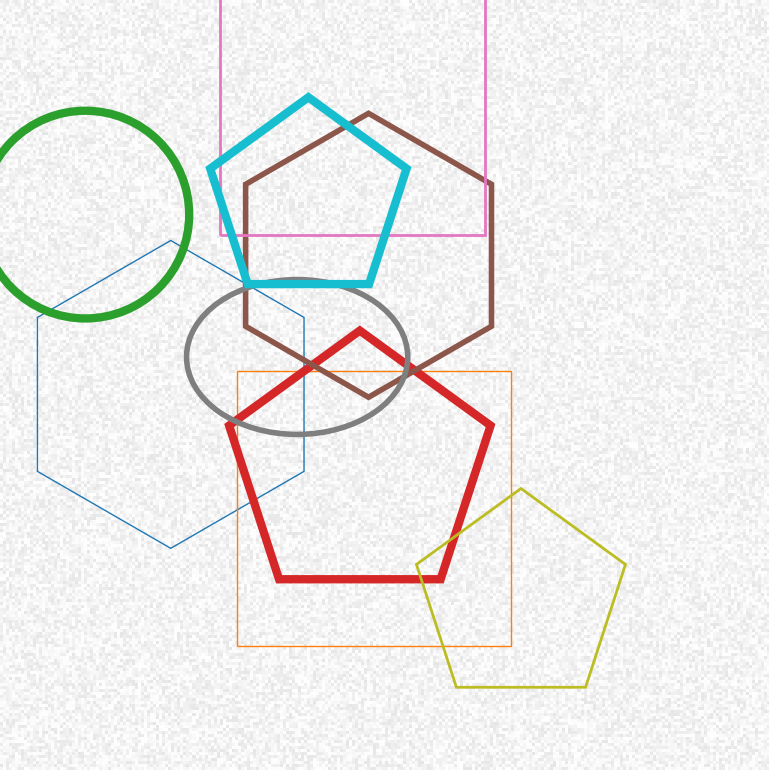[{"shape": "hexagon", "thickness": 0.5, "radius": 1.0, "center": [0.222, 0.488]}, {"shape": "square", "thickness": 0.5, "radius": 0.89, "center": [0.486, 0.339]}, {"shape": "circle", "thickness": 3, "radius": 0.67, "center": [0.111, 0.721]}, {"shape": "pentagon", "thickness": 3, "radius": 0.89, "center": [0.467, 0.392]}, {"shape": "hexagon", "thickness": 2, "radius": 0.92, "center": [0.479, 0.668]}, {"shape": "square", "thickness": 1, "radius": 0.86, "center": [0.458, 0.867]}, {"shape": "oval", "thickness": 2, "radius": 0.72, "center": [0.386, 0.536]}, {"shape": "pentagon", "thickness": 1, "radius": 0.71, "center": [0.677, 0.223]}, {"shape": "pentagon", "thickness": 3, "radius": 0.67, "center": [0.4, 0.74]}]